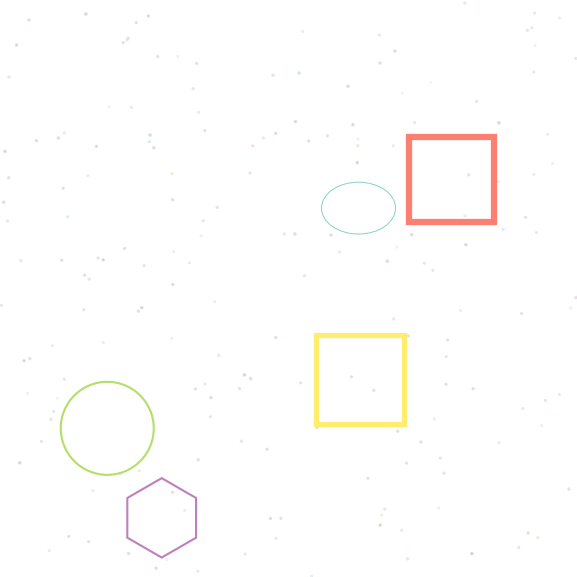[{"shape": "oval", "thickness": 0.5, "radius": 0.32, "center": [0.621, 0.639]}, {"shape": "square", "thickness": 3, "radius": 0.37, "center": [0.781, 0.688]}, {"shape": "circle", "thickness": 1, "radius": 0.4, "center": [0.186, 0.257]}, {"shape": "hexagon", "thickness": 1, "radius": 0.34, "center": [0.28, 0.102]}, {"shape": "square", "thickness": 2.5, "radius": 0.38, "center": [0.624, 0.342]}]